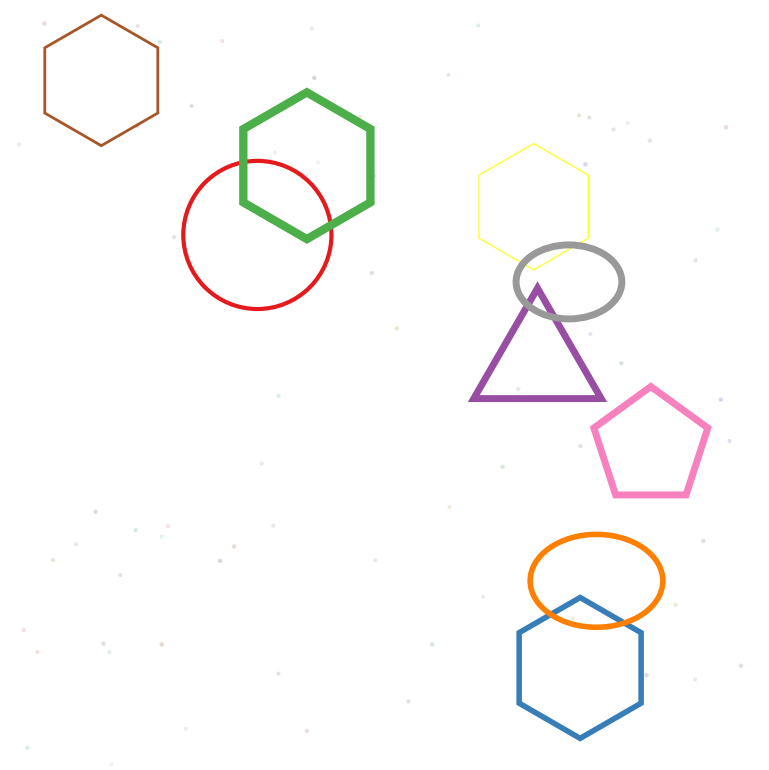[{"shape": "circle", "thickness": 1.5, "radius": 0.48, "center": [0.334, 0.695]}, {"shape": "hexagon", "thickness": 2, "radius": 0.46, "center": [0.753, 0.133]}, {"shape": "hexagon", "thickness": 3, "radius": 0.48, "center": [0.399, 0.785]}, {"shape": "triangle", "thickness": 2.5, "radius": 0.48, "center": [0.698, 0.53]}, {"shape": "oval", "thickness": 2, "radius": 0.43, "center": [0.775, 0.246]}, {"shape": "hexagon", "thickness": 0.5, "radius": 0.41, "center": [0.693, 0.732]}, {"shape": "hexagon", "thickness": 1, "radius": 0.42, "center": [0.132, 0.896]}, {"shape": "pentagon", "thickness": 2.5, "radius": 0.39, "center": [0.845, 0.42]}, {"shape": "oval", "thickness": 2.5, "radius": 0.34, "center": [0.739, 0.634]}]